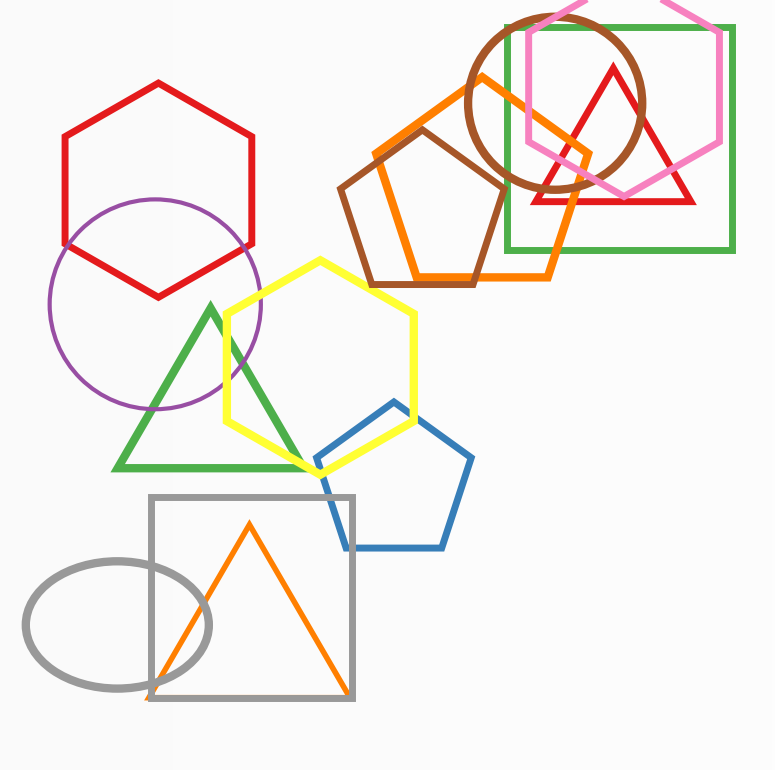[{"shape": "triangle", "thickness": 2.5, "radius": 0.58, "center": [0.791, 0.796]}, {"shape": "hexagon", "thickness": 2.5, "radius": 0.7, "center": [0.204, 0.753]}, {"shape": "pentagon", "thickness": 2.5, "radius": 0.52, "center": [0.508, 0.373]}, {"shape": "triangle", "thickness": 3, "radius": 0.69, "center": [0.272, 0.461]}, {"shape": "square", "thickness": 2.5, "radius": 0.73, "center": [0.8, 0.82]}, {"shape": "circle", "thickness": 1.5, "radius": 0.68, "center": [0.2, 0.605]}, {"shape": "triangle", "thickness": 2, "radius": 0.75, "center": [0.322, 0.169]}, {"shape": "pentagon", "thickness": 3, "radius": 0.72, "center": [0.622, 0.756]}, {"shape": "hexagon", "thickness": 3, "radius": 0.7, "center": [0.413, 0.523]}, {"shape": "circle", "thickness": 3, "radius": 0.56, "center": [0.716, 0.866]}, {"shape": "pentagon", "thickness": 2.5, "radius": 0.56, "center": [0.545, 0.72]}, {"shape": "hexagon", "thickness": 2.5, "radius": 0.71, "center": [0.805, 0.887]}, {"shape": "oval", "thickness": 3, "radius": 0.59, "center": [0.151, 0.188]}, {"shape": "square", "thickness": 2.5, "radius": 0.65, "center": [0.325, 0.224]}]